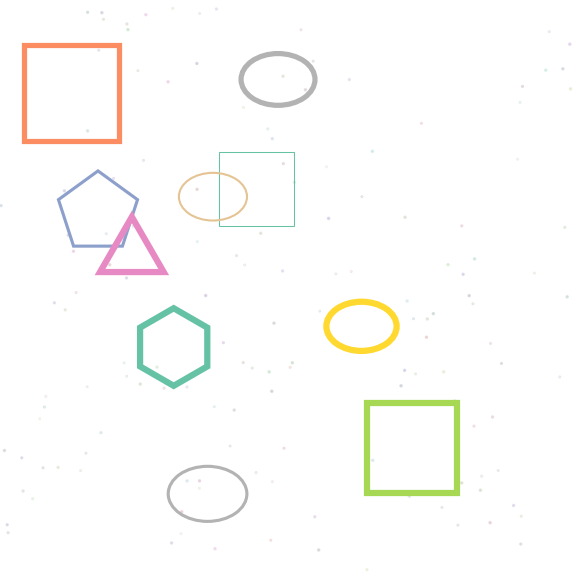[{"shape": "square", "thickness": 0.5, "radius": 0.32, "center": [0.445, 0.672]}, {"shape": "hexagon", "thickness": 3, "radius": 0.34, "center": [0.301, 0.398]}, {"shape": "square", "thickness": 2.5, "radius": 0.42, "center": [0.124, 0.838]}, {"shape": "pentagon", "thickness": 1.5, "radius": 0.36, "center": [0.17, 0.631]}, {"shape": "triangle", "thickness": 3, "radius": 0.32, "center": [0.228, 0.56]}, {"shape": "square", "thickness": 3, "radius": 0.39, "center": [0.714, 0.224]}, {"shape": "oval", "thickness": 3, "radius": 0.3, "center": [0.626, 0.434]}, {"shape": "oval", "thickness": 1, "radius": 0.29, "center": [0.369, 0.659]}, {"shape": "oval", "thickness": 2.5, "radius": 0.32, "center": [0.481, 0.862]}, {"shape": "oval", "thickness": 1.5, "radius": 0.34, "center": [0.359, 0.144]}]